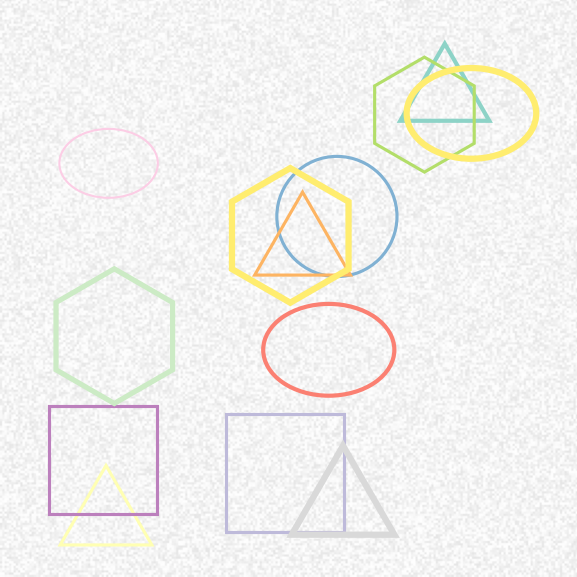[{"shape": "triangle", "thickness": 2, "radius": 0.44, "center": [0.77, 0.834]}, {"shape": "triangle", "thickness": 1.5, "radius": 0.46, "center": [0.184, 0.101]}, {"shape": "square", "thickness": 1.5, "radius": 0.51, "center": [0.493, 0.181]}, {"shape": "oval", "thickness": 2, "radius": 0.57, "center": [0.569, 0.393]}, {"shape": "circle", "thickness": 1.5, "radius": 0.52, "center": [0.583, 0.624]}, {"shape": "triangle", "thickness": 1.5, "radius": 0.48, "center": [0.524, 0.571]}, {"shape": "hexagon", "thickness": 1.5, "radius": 0.5, "center": [0.735, 0.801]}, {"shape": "oval", "thickness": 1, "radius": 0.43, "center": [0.188, 0.716]}, {"shape": "triangle", "thickness": 3, "radius": 0.51, "center": [0.594, 0.125]}, {"shape": "square", "thickness": 1.5, "radius": 0.47, "center": [0.178, 0.202]}, {"shape": "hexagon", "thickness": 2.5, "radius": 0.58, "center": [0.198, 0.417]}, {"shape": "oval", "thickness": 3, "radius": 0.56, "center": [0.816, 0.803]}, {"shape": "hexagon", "thickness": 3, "radius": 0.58, "center": [0.503, 0.592]}]